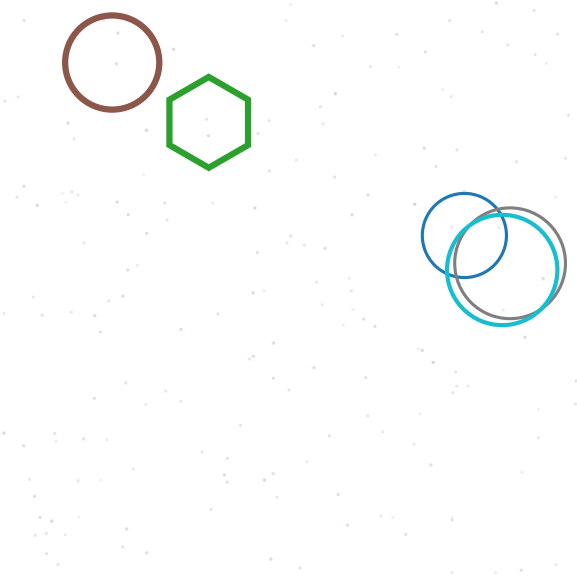[{"shape": "circle", "thickness": 1.5, "radius": 0.36, "center": [0.804, 0.591]}, {"shape": "hexagon", "thickness": 3, "radius": 0.39, "center": [0.361, 0.787]}, {"shape": "circle", "thickness": 3, "radius": 0.41, "center": [0.194, 0.891]}, {"shape": "circle", "thickness": 1.5, "radius": 0.48, "center": [0.883, 0.543]}, {"shape": "circle", "thickness": 2, "radius": 0.48, "center": [0.87, 0.532]}]